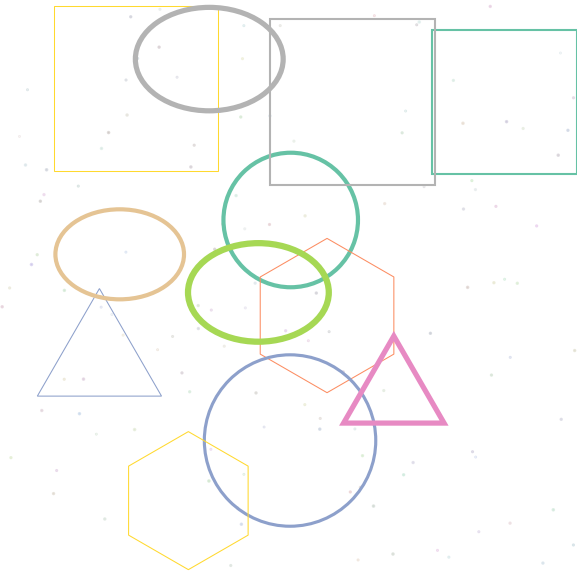[{"shape": "square", "thickness": 1, "radius": 0.63, "center": [0.874, 0.823]}, {"shape": "circle", "thickness": 2, "radius": 0.58, "center": [0.503, 0.618]}, {"shape": "hexagon", "thickness": 0.5, "radius": 0.67, "center": [0.566, 0.453]}, {"shape": "triangle", "thickness": 0.5, "radius": 0.62, "center": [0.172, 0.375]}, {"shape": "circle", "thickness": 1.5, "radius": 0.74, "center": [0.502, 0.236]}, {"shape": "triangle", "thickness": 2.5, "radius": 0.5, "center": [0.682, 0.317]}, {"shape": "oval", "thickness": 3, "radius": 0.61, "center": [0.447, 0.493]}, {"shape": "hexagon", "thickness": 0.5, "radius": 0.6, "center": [0.326, 0.132]}, {"shape": "square", "thickness": 0.5, "radius": 0.71, "center": [0.235, 0.846]}, {"shape": "oval", "thickness": 2, "radius": 0.56, "center": [0.207, 0.559]}, {"shape": "square", "thickness": 1, "radius": 0.72, "center": [0.611, 0.822]}, {"shape": "oval", "thickness": 2.5, "radius": 0.64, "center": [0.362, 0.897]}]